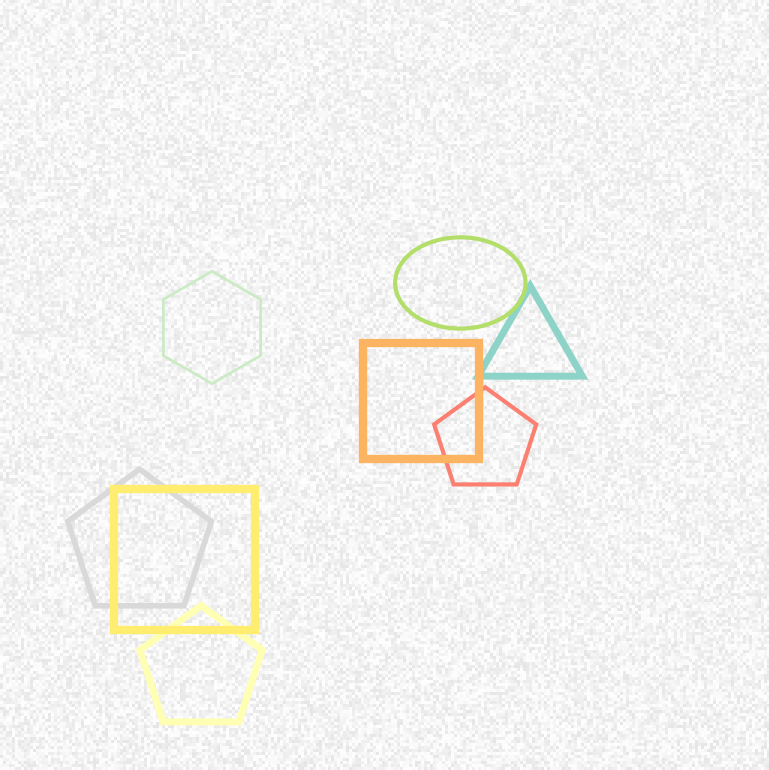[{"shape": "triangle", "thickness": 2.5, "radius": 0.39, "center": [0.689, 0.551]}, {"shape": "pentagon", "thickness": 2.5, "radius": 0.42, "center": [0.261, 0.13]}, {"shape": "pentagon", "thickness": 1.5, "radius": 0.35, "center": [0.63, 0.427]}, {"shape": "square", "thickness": 3, "radius": 0.38, "center": [0.547, 0.479]}, {"shape": "oval", "thickness": 1.5, "radius": 0.42, "center": [0.598, 0.633]}, {"shape": "pentagon", "thickness": 2, "radius": 0.49, "center": [0.181, 0.293]}, {"shape": "hexagon", "thickness": 1, "radius": 0.36, "center": [0.275, 0.575]}, {"shape": "square", "thickness": 3, "radius": 0.46, "center": [0.24, 0.273]}]